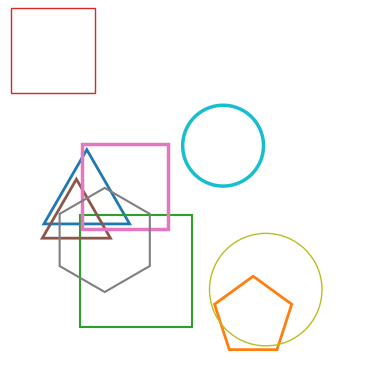[{"shape": "triangle", "thickness": 2, "radius": 0.64, "center": [0.225, 0.483]}, {"shape": "pentagon", "thickness": 2, "radius": 0.53, "center": [0.658, 0.177]}, {"shape": "square", "thickness": 1.5, "radius": 0.73, "center": [0.353, 0.296]}, {"shape": "square", "thickness": 1, "radius": 0.55, "center": [0.137, 0.869]}, {"shape": "triangle", "thickness": 2, "radius": 0.51, "center": [0.198, 0.432]}, {"shape": "square", "thickness": 2.5, "radius": 0.56, "center": [0.325, 0.516]}, {"shape": "hexagon", "thickness": 1.5, "radius": 0.68, "center": [0.272, 0.377]}, {"shape": "circle", "thickness": 1, "radius": 0.73, "center": [0.69, 0.248]}, {"shape": "circle", "thickness": 2.5, "radius": 0.52, "center": [0.579, 0.622]}]